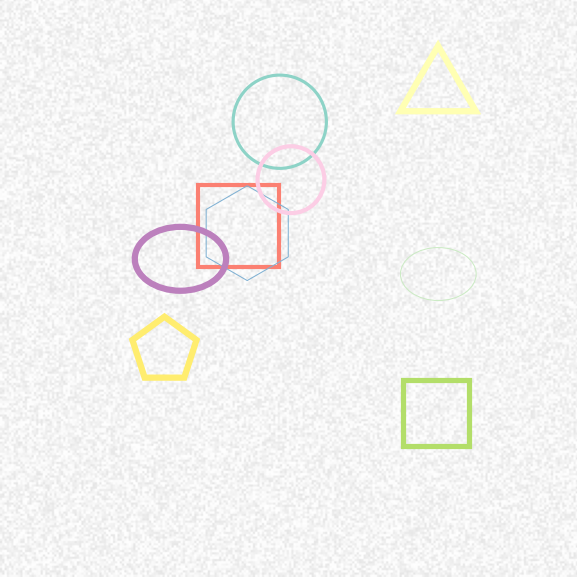[{"shape": "circle", "thickness": 1.5, "radius": 0.4, "center": [0.484, 0.788]}, {"shape": "triangle", "thickness": 3, "radius": 0.38, "center": [0.759, 0.844]}, {"shape": "square", "thickness": 2, "radius": 0.35, "center": [0.413, 0.608]}, {"shape": "hexagon", "thickness": 0.5, "radius": 0.41, "center": [0.428, 0.595]}, {"shape": "square", "thickness": 2.5, "radius": 0.29, "center": [0.756, 0.284]}, {"shape": "circle", "thickness": 2, "radius": 0.29, "center": [0.504, 0.688]}, {"shape": "oval", "thickness": 3, "radius": 0.4, "center": [0.312, 0.551]}, {"shape": "oval", "thickness": 0.5, "radius": 0.33, "center": [0.759, 0.525]}, {"shape": "pentagon", "thickness": 3, "radius": 0.29, "center": [0.285, 0.392]}]